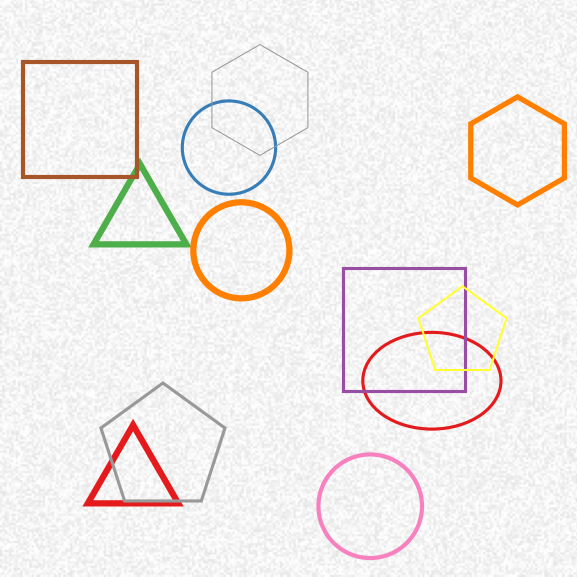[{"shape": "oval", "thickness": 1.5, "radius": 0.6, "center": [0.748, 0.34]}, {"shape": "triangle", "thickness": 3, "radius": 0.45, "center": [0.23, 0.173]}, {"shape": "circle", "thickness": 1.5, "radius": 0.4, "center": [0.396, 0.744]}, {"shape": "triangle", "thickness": 3, "radius": 0.46, "center": [0.242, 0.622]}, {"shape": "square", "thickness": 1.5, "radius": 0.53, "center": [0.699, 0.428]}, {"shape": "hexagon", "thickness": 2.5, "radius": 0.47, "center": [0.896, 0.738]}, {"shape": "circle", "thickness": 3, "radius": 0.42, "center": [0.418, 0.566]}, {"shape": "pentagon", "thickness": 1, "radius": 0.4, "center": [0.801, 0.423]}, {"shape": "square", "thickness": 2, "radius": 0.5, "center": [0.138, 0.792]}, {"shape": "circle", "thickness": 2, "radius": 0.45, "center": [0.641, 0.123]}, {"shape": "hexagon", "thickness": 0.5, "radius": 0.48, "center": [0.45, 0.826]}, {"shape": "pentagon", "thickness": 1.5, "radius": 0.56, "center": [0.282, 0.223]}]